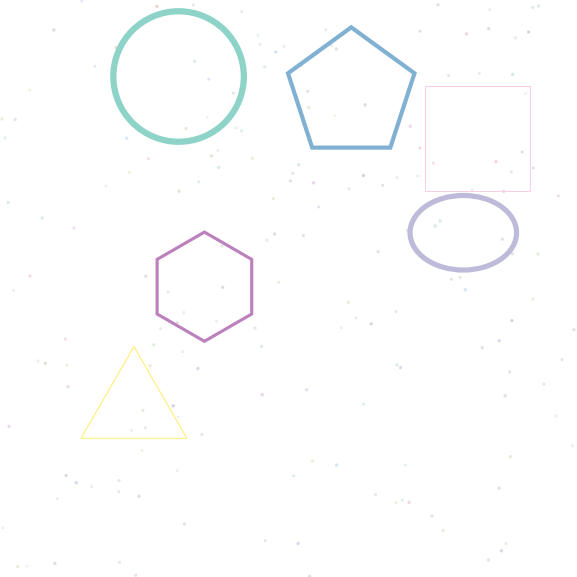[{"shape": "circle", "thickness": 3, "radius": 0.56, "center": [0.309, 0.867]}, {"shape": "oval", "thickness": 2.5, "radius": 0.46, "center": [0.802, 0.596]}, {"shape": "pentagon", "thickness": 2, "radius": 0.58, "center": [0.608, 0.837]}, {"shape": "square", "thickness": 0.5, "radius": 0.45, "center": [0.827, 0.76]}, {"shape": "hexagon", "thickness": 1.5, "radius": 0.47, "center": [0.354, 0.503]}, {"shape": "triangle", "thickness": 0.5, "radius": 0.53, "center": [0.232, 0.293]}]